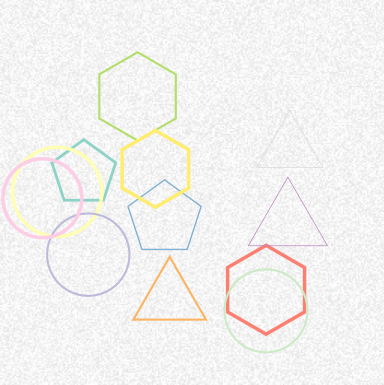[{"shape": "pentagon", "thickness": 2, "radius": 0.44, "center": [0.218, 0.55]}, {"shape": "circle", "thickness": 2.5, "radius": 0.58, "center": [0.149, 0.502]}, {"shape": "circle", "thickness": 1.5, "radius": 0.53, "center": [0.229, 0.339]}, {"shape": "hexagon", "thickness": 2.5, "radius": 0.58, "center": [0.691, 0.247]}, {"shape": "pentagon", "thickness": 1, "radius": 0.5, "center": [0.427, 0.433]}, {"shape": "triangle", "thickness": 1.5, "radius": 0.54, "center": [0.441, 0.224]}, {"shape": "hexagon", "thickness": 1.5, "radius": 0.57, "center": [0.357, 0.75]}, {"shape": "circle", "thickness": 2.5, "radius": 0.51, "center": [0.11, 0.485]}, {"shape": "triangle", "thickness": 0.5, "radius": 0.5, "center": [0.753, 0.614]}, {"shape": "triangle", "thickness": 0.5, "radius": 0.59, "center": [0.748, 0.421]}, {"shape": "circle", "thickness": 1.5, "radius": 0.54, "center": [0.691, 0.193]}, {"shape": "hexagon", "thickness": 2.5, "radius": 0.5, "center": [0.404, 0.561]}]